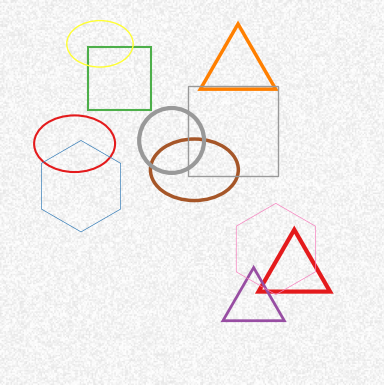[{"shape": "oval", "thickness": 1.5, "radius": 0.53, "center": [0.194, 0.627]}, {"shape": "triangle", "thickness": 3, "radius": 0.54, "center": [0.764, 0.296]}, {"shape": "hexagon", "thickness": 0.5, "radius": 0.59, "center": [0.21, 0.516]}, {"shape": "square", "thickness": 1.5, "radius": 0.41, "center": [0.31, 0.796]}, {"shape": "triangle", "thickness": 2, "radius": 0.46, "center": [0.659, 0.213]}, {"shape": "triangle", "thickness": 2.5, "radius": 0.56, "center": [0.618, 0.825]}, {"shape": "oval", "thickness": 1, "radius": 0.43, "center": [0.26, 0.886]}, {"shape": "oval", "thickness": 2.5, "radius": 0.57, "center": [0.505, 0.559]}, {"shape": "hexagon", "thickness": 0.5, "radius": 0.59, "center": [0.716, 0.353]}, {"shape": "square", "thickness": 1, "radius": 0.58, "center": [0.605, 0.661]}, {"shape": "circle", "thickness": 3, "radius": 0.42, "center": [0.446, 0.635]}]